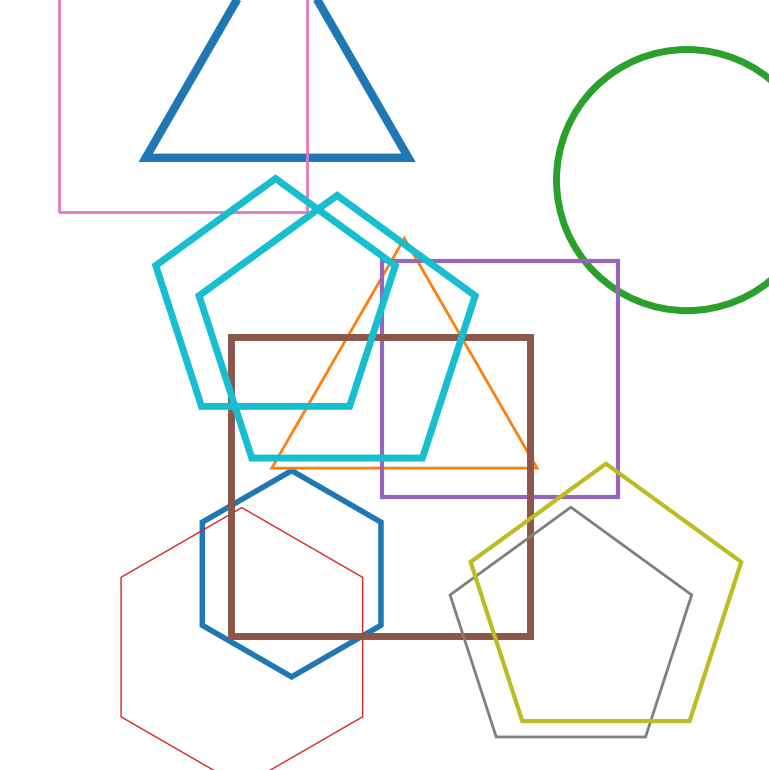[{"shape": "hexagon", "thickness": 2, "radius": 0.67, "center": [0.379, 0.255]}, {"shape": "triangle", "thickness": 3, "radius": 0.98, "center": [0.36, 0.894]}, {"shape": "triangle", "thickness": 1, "radius": 0.99, "center": [0.525, 0.491]}, {"shape": "circle", "thickness": 2.5, "radius": 0.85, "center": [0.892, 0.766]}, {"shape": "hexagon", "thickness": 0.5, "radius": 0.91, "center": [0.314, 0.16]}, {"shape": "square", "thickness": 1.5, "radius": 0.77, "center": [0.649, 0.508]}, {"shape": "square", "thickness": 2.5, "radius": 0.97, "center": [0.494, 0.368]}, {"shape": "square", "thickness": 1, "radius": 0.8, "center": [0.238, 0.885]}, {"shape": "pentagon", "thickness": 1, "radius": 0.82, "center": [0.741, 0.176]}, {"shape": "pentagon", "thickness": 1.5, "radius": 0.92, "center": [0.787, 0.213]}, {"shape": "pentagon", "thickness": 2.5, "radius": 0.94, "center": [0.438, 0.558]}, {"shape": "pentagon", "thickness": 2.5, "radius": 0.82, "center": [0.358, 0.605]}]